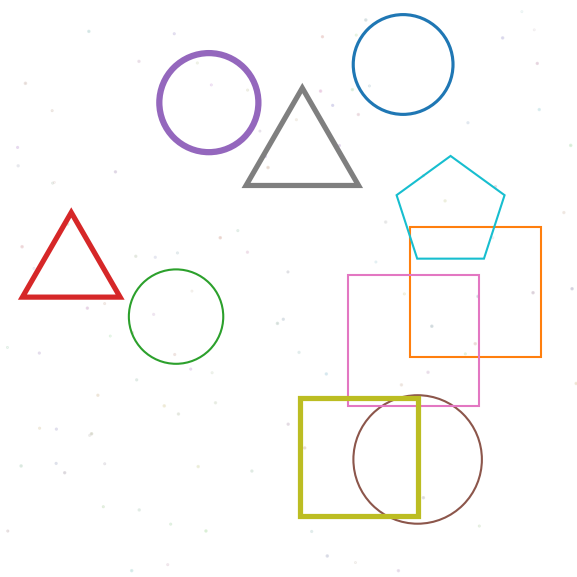[{"shape": "circle", "thickness": 1.5, "radius": 0.43, "center": [0.698, 0.887]}, {"shape": "square", "thickness": 1, "radius": 0.56, "center": [0.823, 0.494]}, {"shape": "circle", "thickness": 1, "radius": 0.41, "center": [0.305, 0.451]}, {"shape": "triangle", "thickness": 2.5, "radius": 0.49, "center": [0.123, 0.533]}, {"shape": "circle", "thickness": 3, "radius": 0.43, "center": [0.362, 0.821]}, {"shape": "circle", "thickness": 1, "radius": 0.56, "center": [0.723, 0.204]}, {"shape": "square", "thickness": 1, "radius": 0.57, "center": [0.716, 0.409]}, {"shape": "triangle", "thickness": 2.5, "radius": 0.56, "center": [0.523, 0.734]}, {"shape": "square", "thickness": 2.5, "radius": 0.51, "center": [0.621, 0.207]}, {"shape": "pentagon", "thickness": 1, "radius": 0.49, "center": [0.78, 0.631]}]